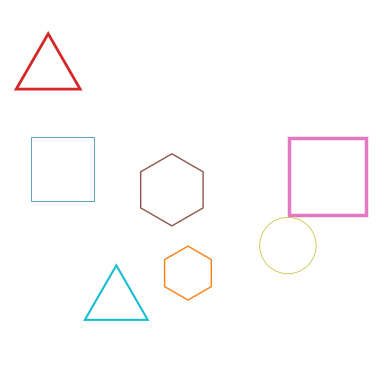[{"shape": "square", "thickness": 0.5, "radius": 0.41, "center": [0.162, 0.562]}, {"shape": "hexagon", "thickness": 1, "radius": 0.35, "center": [0.488, 0.291]}, {"shape": "triangle", "thickness": 2, "radius": 0.48, "center": [0.125, 0.816]}, {"shape": "hexagon", "thickness": 1, "radius": 0.47, "center": [0.446, 0.507]}, {"shape": "square", "thickness": 2.5, "radius": 0.5, "center": [0.85, 0.542]}, {"shape": "circle", "thickness": 0.5, "radius": 0.37, "center": [0.748, 0.362]}, {"shape": "triangle", "thickness": 1.5, "radius": 0.47, "center": [0.302, 0.216]}]